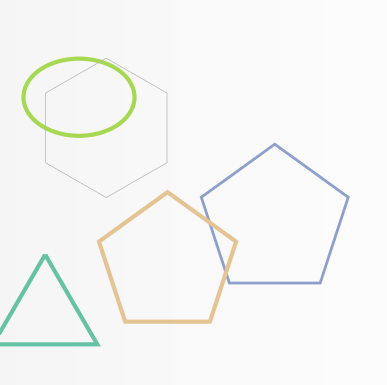[{"shape": "triangle", "thickness": 3, "radius": 0.78, "center": [0.117, 0.183]}, {"shape": "pentagon", "thickness": 2, "radius": 1.0, "center": [0.709, 0.426]}, {"shape": "oval", "thickness": 3, "radius": 0.72, "center": [0.204, 0.747]}, {"shape": "pentagon", "thickness": 3, "radius": 0.93, "center": [0.432, 0.315]}, {"shape": "hexagon", "thickness": 0.5, "radius": 0.9, "center": [0.274, 0.668]}]